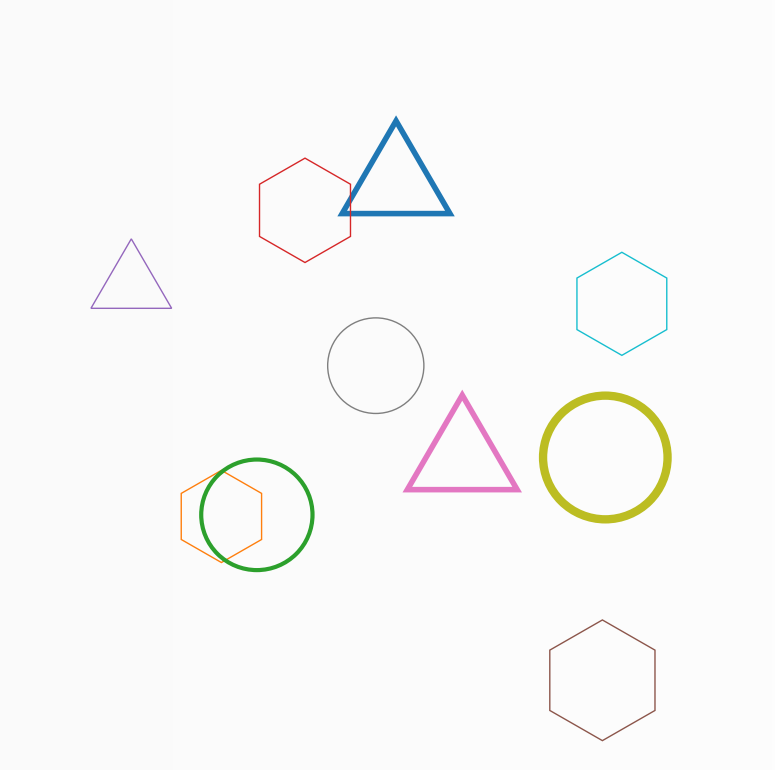[{"shape": "triangle", "thickness": 2, "radius": 0.4, "center": [0.511, 0.763]}, {"shape": "hexagon", "thickness": 0.5, "radius": 0.3, "center": [0.286, 0.329]}, {"shape": "circle", "thickness": 1.5, "radius": 0.36, "center": [0.331, 0.331]}, {"shape": "hexagon", "thickness": 0.5, "radius": 0.34, "center": [0.394, 0.727]}, {"shape": "triangle", "thickness": 0.5, "radius": 0.3, "center": [0.169, 0.63]}, {"shape": "hexagon", "thickness": 0.5, "radius": 0.39, "center": [0.777, 0.117]}, {"shape": "triangle", "thickness": 2, "radius": 0.41, "center": [0.596, 0.405]}, {"shape": "circle", "thickness": 0.5, "radius": 0.31, "center": [0.485, 0.525]}, {"shape": "circle", "thickness": 3, "radius": 0.4, "center": [0.781, 0.406]}, {"shape": "hexagon", "thickness": 0.5, "radius": 0.33, "center": [0.802, 0.605]}]